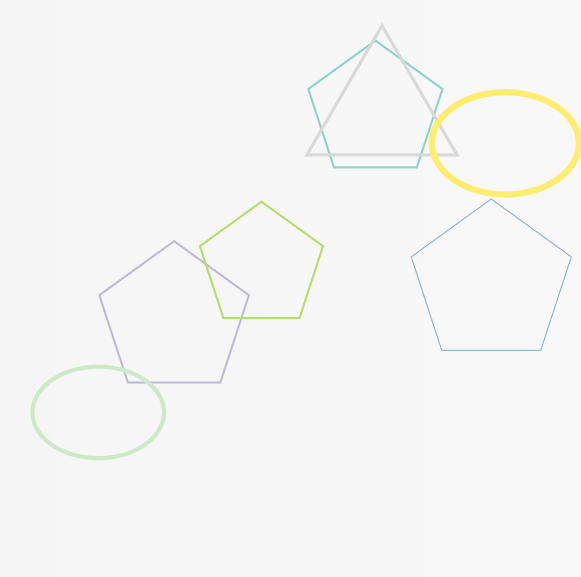[{"shape": "pentagon", "thickness": 1, "radius": 0.61, "center": [0.646, 0.807]}, {"shape": "pentagon", "thickness": 1, "radius": 0.68, "center": [0.3, 0.446]}, {"shape": "pentagon", "thickness": 0.5, "radius": 0.72, "center": [0.845, 0.51]}, {"shape": "pentagon", "thickness": 1, "radius": 0.56, "center": [0.45, 0.538]}, {"shape": "triangle", "thickness": 1.5, "radius": 0.75, "center": [0.657, 0.805]}, {"shape": "oval", "thickness": 2, "radius": 0.57, "center": [0.169, 0.285]}, {"shape": "oval", "thickness": 3, "radius": 0.63, "center": [0.87, 0.751]}]